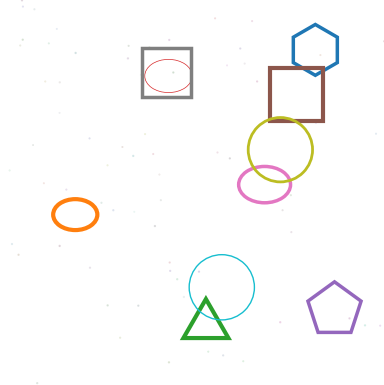[{"shape": "hexagon", "thickness": 2.5, "radius": 0.33, "center": [0.819, 0.87]}, {"shape": "oval", "thickness": 3, "radius": 0.29, "center": [0.195, 0.443]}, {"shape": "triangle", "thickness": 3, "radius": 0.34, "center": [0.535, 0.156]}, {"shape": "oval", "thickness": 0.5, "radius": 0.31, "center": [0.438, 0.803]}, {"shape": "pentagon", "thickness": 2.5, "radius": 0.36, "center": [0.869, 0.195]}, {"shape": "square", "thickness": 3, "radius": 0.34, "center": [0.769, 0.756]}, {"shape": "oval", "thickness": 2.5, "radius": 0.34, "center": [0.687, 0.52]}, {"shape": "square", "thickness": 2.5, "radius": 0.32, "center": [0.433, 0.811]}, {"shape": "circle", "thickness": 2, "radius": 0.42, "center": [0.728, 0.611]}, {"shape": "circle", "thickness": 1, "radius": 0.42, "center": [0.576, 0.254]}]